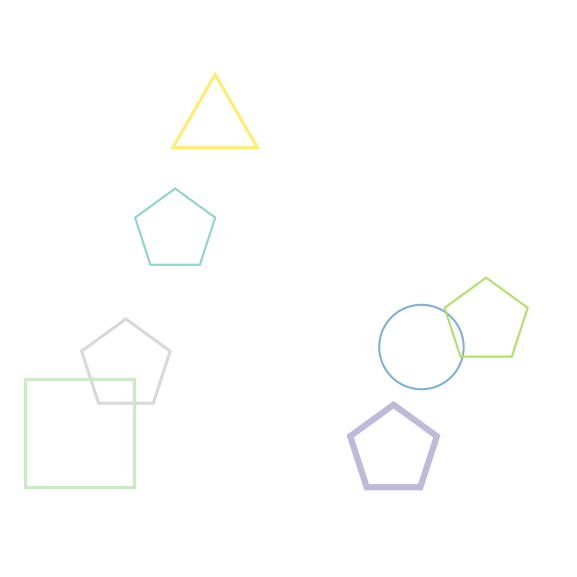[{"shape": "pentagon", "thickness": 1, "radius": 0.36, "center": [0.303, 0.6]}, {"shape": "pentagon", "thickness": 3, "radius": 0.39, "center": [0.681, 0.219]}, {"shape": "circle", "thickness": 1, "radius": 0.37, "center": [0.73, 0.398]}, {"shape": "pentagon", "thickness": 1, "radius": 0.38, "center": [0.842, 0.443]}, {"shape": "pentagon", "thickness": 1.5, "radius": 0.4, "center": [0.218, 0.366]}, {"shape": "square", "thickness": 1.5, "radius": 0.47, "center": [0.138, 0.249]}, {"shape": "triangle", "thickness": 1.5, "radius": 0.42, "center": [0.373, 0.786]}]